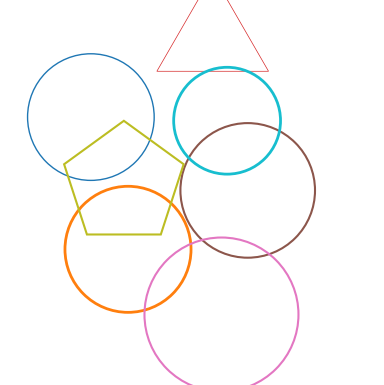[{"shape": "circle", "thickness": 1, "radius": 0.82, "center": [0.236, 0.696]}, {"shape": "circle", "thickness": 2, "radius": 0.82, "center": [0.332, 0.352]}, {"shape": "triangle", "thickness": 0.5, "radius": 0.84, "center": [0.552, 0.899]}, {"shape": "circle", "thickness": 1.5, "radius": 0.87, "center": [0.643, 0.505]}, {"shape": "circle", "thickness": 1.5, "radius": 1.0, "center": [0.575, 0.183]}, {"shape": "pentagon", "thickness": 1.5, "radius": 0.82, "center": [0.322, 0.523]}, {"shape": "circle", "thickness": 2, "radius": 0.69, "center": [0.59, 0.686]}]